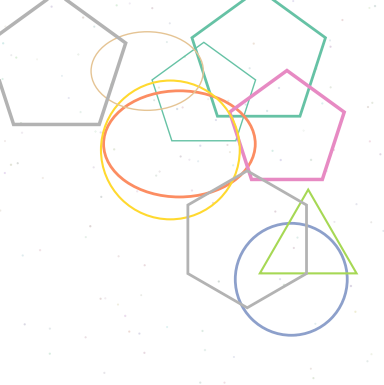[{"shape": "pentagon", "thickness": 1, "radius": 0.71, "center": [0.529, 0.749]}, {"shape": "pentagon", "thickness": 2, "radius": 0.91, "center": [0.672, 0.846]}, {"shape": "oval", "thickness": 2, "radius": 0.98, "center": [0.466, 0.626]}, {"shape": "circle", "thickness": 2, "radius": 0.73, "center": [0.757, 0.275]}, {"shape": "pentagon", "thickness": 2.5, "radius": 0.78, "center": [0.745, 0.66]}, {"shape": "triangle", "thickness": 1.5, "radius": 0.73, "center": [0.801, 0.362]}, {"shape": "circle", "thickness": 1.5, "radius": 0.9, "center": [0.443, 0.611]}, {"shape": "oval", "thickness": 1, "radius": 0.73, "center": [0.382, 0.815]}, {"shape": "pentagon", "thickness": 2.5, "radius": 0.95, "center": [0.147, 0.83]}, {"shape": "hexagon", "thickness": 2, "radius": 0.89, "center": [0.642, 0.378]}]